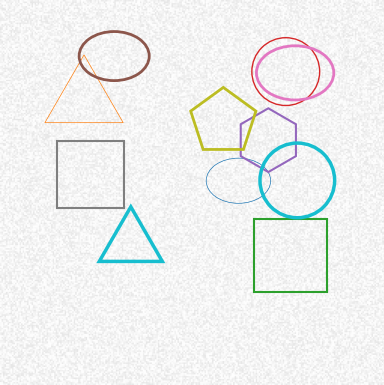[{"shape": "oval", "thickness": 0.5, "radius": 0.42, "center": [0.619, 0.531]}, {"shape": "triangle", "thickness": 0.5, "radius": 0.59, "center": [0.218, 0.74]}, {"shape": "square", "thickness": 1.5, "radius": 0.47, "center": [0.755, 0.337]}, {"shape": "circle", "thickness": 1, "radius": 0.44, "center": [0.742, 0.814]}, {"shape": "hexagon", "thickness": 1.5, "radius": 0.41, "center": [0.697, 0.636]}, {"shape": "oval", "thickness": 2, "radius": 0.46, "center": [0.297, 0.854]}, {"shape": "oval", "thickness": 2, "radius": 0.5, "center": [0.767, 0.811]}, {"shape": "square", "thickness": 1.5, "radius": 0.43, "center": [0.234, 0.548]}, {"shape": "pentagon", "thickness": 2, "radius": 0.45, "center": [0.58, 0.684]}, {"shape": "triangle", "thickness": 2.5, "radius": 0.47, "center": [0.34, 0.368]}, {"shape": "circle", "thickness": 2.5, "radius": 0.48, "center": [0.772, 0.531]}]